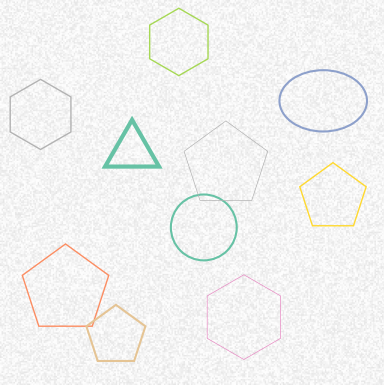[{"shape": "triangle", "thickness": 3, "radius": 0.4, "center": [0.343, 0.608]}, {"shape": "circle", "thickness": 1.5, "radius": 0.43, "center": [0.529, 0.409]}, {"shape": "pentagon", "thickness": 1, "radius": 0.59, "center": [0.17, 0.248]}, {"shape": "oval", "thickness": 1.5, "radius": 0.57, "center": [0.84, 0.738]}, {"shape": "hexagon", "thickness": 0.5, "radius": 0.55, "center": [0.634, 0.176]}, {"shape": "hexagon", "thickness": 1, "radius": 0.44, "center": [0.465, 0.891]}, {"shape": "pentagon", "thickness": 1, "radius": 0.45, "center": [0.865, 0.487]}, {"shape": "pentagon", "thickness": 1.5, "radius": 0.4, "center": [0.301, 0.128]}, {"shape": "pentagon", "thickness": 0.5, "radius": 0.57, "center": [0.587, 0.572]}, {"shape": "hexagon", "thickness": 1, "radius": 0.46, "center": [0.105, 0.703]}]